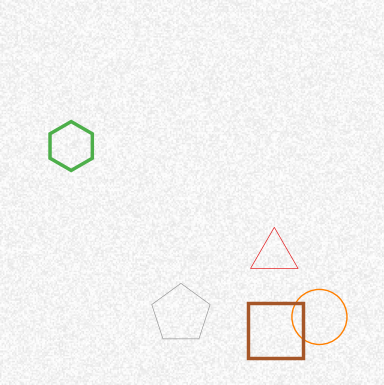[{"shape": "triangle", "thickness": 0.5, "radius": 0.36, "center": [0.712, 0.338]}, {"shape": "hexagon", "thickness": 2.5, "radius": 0.32, "center": [0.185, 0.621]}, {"shape": "circle", "thickness": 1, "radius": 0.36, "center": [0.83, 0.177]}, {"shape": "square", "thickness": 2.5, "radius": 0.36, "center": [0.715, 0.142]}, {"shape": "pentagon", "thickness": 0.5, "radius": 0.4, "center": [0.47, 0.184]}]